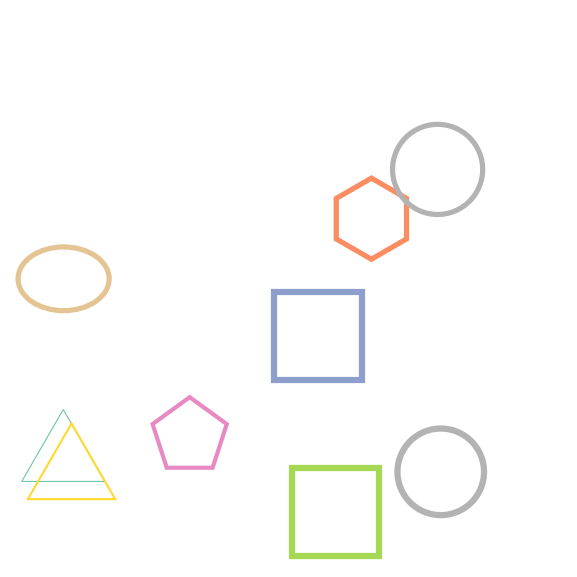[{"shape": "triangle", "thickness": 0.5, "radius": 0.42, "center": [0.11, 0.207]}, {"shape": "hexagon", "thickness": 2.5, "radius": 0.35, "center": [0.643, 0.62]}, {"shape": "square", "thickness": 3, "radius": 0.38, "center": [0.551, 0.417]}, {"shape": "pentagon", "thickness": 2, "radius": 0.34, "center": [0.328, 0.244]}, {"shape": "square", "thickness": 3, "radius": 0.38, "center": [0.581, 0.113]}, {"shape": "triangle", "thickness": 1, "radius": 0.44, "center": [0.124, 0.178]}, {"shape": "oval", "thickness": 2.5, "radius": 0.39, "center": [0.11, 0.516]}, {"shape": "circle", "thickness": 2.5, "radius": 0.39, "center": [0.758, 0.706]}, {"shape": "circle", "thickness": 3, "radius": 0.37, "center": [0.763, 0.182]}]